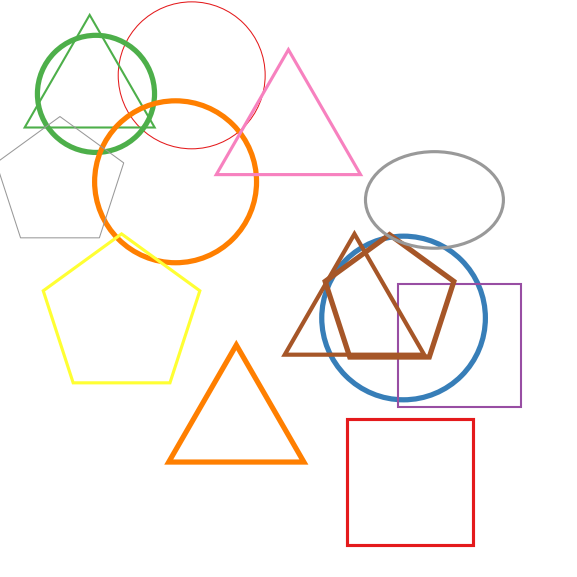[{"shape": "square", "thickness": 1.5, "radius": 0.55, "center": [0.71, 0.165]}, {"shape": "circle", "thickness": 0.5, "radius": 0.64, "center": [0.332, 0.869]}, {"shape": "circle", "thickness": 2.5, "radius": 0.71, "center": [0.699, 0.449]}, {"shape": "circle", "thickness": 2.5, "radius": 0.51, "center": [0.166, 0.837]}, {"shape": "triangle", "thickness": 1, "radius": 0.65, "center": [0.155, 0.843]}, {"shape": "square", "thickness": 1, "radius": 0.53, "center": [0.796, 0.401]}, {"shape": "triangle", "thickness": 2.5, "radius": 0.68, "center": [0.409, 0.267]}, {"shape": "circle", "thickness": 2.5, "radius": 0.7, "center": [0.304, 0.684]}, {"shape": "pentagon", "thickness": 1.5, "radius": 0.71, "center": [0.21, 0.452]}, {"shape": "pentagon", "thickness": 2.5, "radius": 0.59, "center": [0.674, 0.476]}, {"shape": "triangle", "thickness": 2, "radius": 0.7, "center": [0.614, 0.455]}, {"shape": "triangle", "thickness": 1.5, "radius": 0.72, "center": [0.499, 0.769]}, {"shape": "pentagon", "thickness": 0.5, "radius": 0.58, "center": [0.104, 0.681]}, {"shape": "oval", "thickness": 1.5, "radius": 0.6, "center": [0.752, 0.653]}]